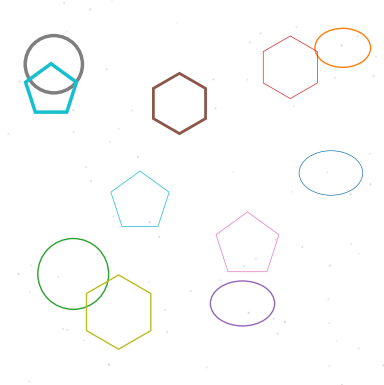[{"shape": "oval", "thickness": 0.5, "radius": 0.41, "center": [0.86, 0.551]}, {"shape": "oval", "thickness": 1, "radius": 0.36, "center": [0.89, 0.876]}, {"shape": "circle", "thickness": 1, "radius": 0.46, "center": [0.19, 0.288]}, {"shape": "hexagon", "thickness": 0.5, "radius": 0.41, "center": [0.754, 0.825]}, {"shape": "oval", "thickness": 1, "radius": 0.42, "center": [0.63, 0.212]}, {"shape": "hexagon", "thickness": 2, "radius": 0.39, "center": [0.466, 0.731]}, {"shape": "pentagon", "thickness": 0.5, "radius": 0.43, "center": [0.643, 0.364]}, {"shape": "circle", "thickness": 2.5, "radius": 0.37, "center": [0.14, 0.833]}, {"shape": "hexagon", "thickness": 1, "radius": 0.48, "center": [0.308, 0.189]}, {"shape": "pentagon", "thickness": 0.5, "radius": 0.4, "center": [0.364, 0.476]}, {"shape": "pentagon", "thickness": 2.5, "radius": 0.35, "center": [0.133, 0.765]}]